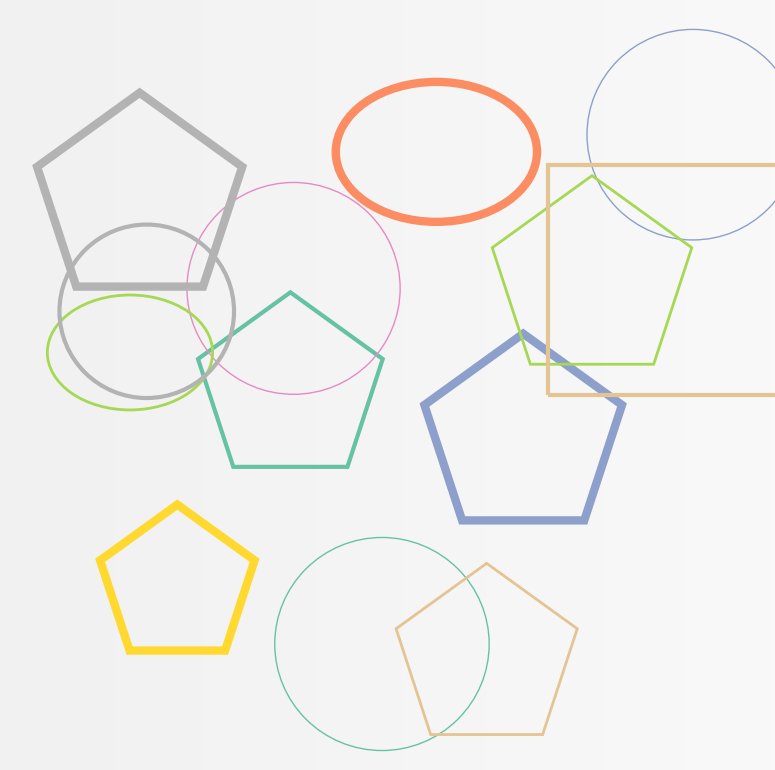[{"shape": "circle", "thickness": 0.5, "radius": 0.69, "center": [0.493, 0.164]}, {"shape": "pentagon", "thickness": 1.5, "radius": 0.63, "center": [0.375, 0.495]}, {"shape": "oval", "thickness": 3, "radius": 0.65, "center": [0.563, 0.803]}, {"shape": "pentagon", "thickness": 3, "radius": 0.67, "center": [0.675, 0.433]}, {"shape": "circle", "thickness": 0.5, "radius": 0.68, "center": [0.894, 0.825]}, {"shape": "circle", "thickness": 0.5, "radius": 0.69, "center": [0.379, 0.625]}, {"shape": "oval", "thickness": 1, "radius": 0.53, "center": [0.168, 0.542]}, {"shape": "pentagon", "thickness": 1, "radius": 0.68, "center": [0.764, 0.636]}, {"shape": "pentagon", "thickness": 3, "radius": 0.52, "center": [0.229, 0.24]}, {"shape": "square", "thickness": 1.5, "radius": 0.75, "center": [0.856, 0.637]}, {"shape": "pentagon", "thickness": 1, "radius": 0.61, "center": [0.628, 0.145]}, {"shape": "pentagon", "thickness": 3, "radius": 0.7, "center": [0.18, 0.74]}, {"shape": "circle", "thickness": 1.5, "radius": 0.56, "center": [0.189, 0.596]}]